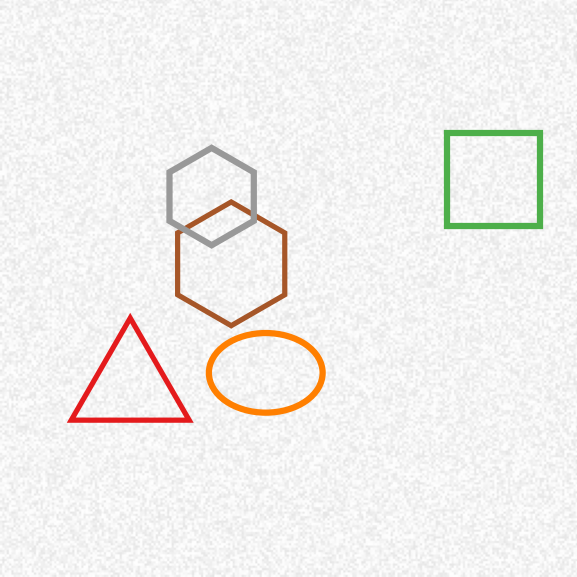[{"shape": "triangle", "thickness": 2.5, "radius": 0.59, "center": [0.225, 0.331]}, {"shape": "square", "thickness": 3, "radius": 0.4, "center": [0.854, 0.688]}, {"shape": "oval", "thickness": 3, "radius": 0.49, "center": [0.46, 0.354]}, {"shape": "hexagon", "thickness": 2.5, "radius": 0.54, "center": [0.4, 0.542]}, {"shape": "hexagon", "thickness": 3, "radius": 0.42, "center": [0.366, 0.659]}]